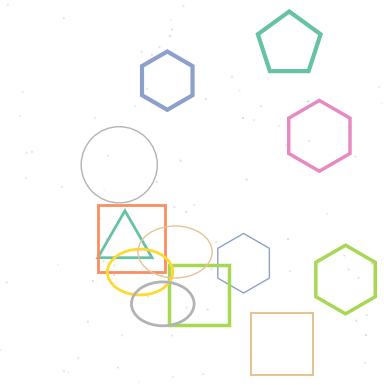[{"shape": "triangle", "thickness": 2, "radius": 0.41, "center": [0.324, 0.371]}, {"shape": "pentagon", "thickness": 3, "radius": 0.43, "center": [0.751, 0.885]}, {"shape": "square", "thickness": 2, "radius": 0.44, "center": [0.341, 0.38]}, {"shape": "hexagon", "thickness": 1, "radius": 0.39, "center": [0.633, 0.316]}, {"shape": "hexagon", "thickness": 3, "radius": 0.38, "center": [0.434, 0.791]}, {"shape": "hexagon", "thickness": 2.5, "radius": 0.46, "center": [0.83, 0.647]}, {"shape": "hexagon", "thickness": 2.5, "radius": 0.45, "center": [0.897, 0.274]}, {"shape": "square", "thickness": 2.5, "radius": 0.39, "center": [0.516, 0.235]}, {"shape": "oval", "thickness": 2, "radius": 0.42, "center": [0.364, 0.293]}, {"shape": "square", "thickness": 1.5, "radius": 0.4, "center": [0.732, 0.106]}, {"shape": "oval", "thickness": 1, "radius": 0.48, "center": [0.455, 0.346]}, {"shape": "oval", "thickness": 2, "radius": 0.41, "center": [0.423, 0.211]}, {"shape": "circle", "thickness": 1, "radius": 0.49, "center": [0.31, 0.572]}]